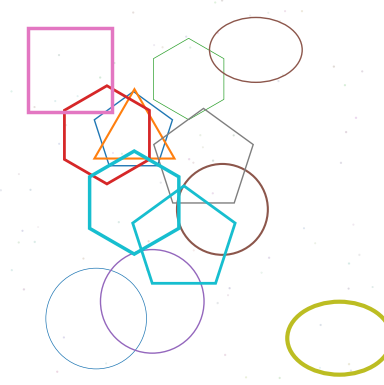[{"shape": "circle", "thickness": 0.5, "radius": 0.65, "center": [0.25, 0.173]}, {"shape": "pentagon", "thickness": 1, "radius": 0.53, "center": [0.346, 0.656]}, {"shape": "triangle", "thickness": 1.5, "radius": 0.6, "center": [0.349, 0.648]}, {"shape": "hexagon", "thickness": 0.5, "radius": 0.53, "center": [0.49, 0.795]}, {"shape": "hexagon", "thickness": 2, "radius": 0.64, "center": [0.278, 0.65]}, {"shape": "circle", "thickness": 1, "radius": 0.67, "center": [0.395, 0.217]}, {"shape": "oval", "thickness": 1, "radius": 0.6, "center": [0.665, 0.87]}, {"shape": "circle", "thickness": 1.5, "radius": 0.59, "center": [0.578, 0.456]}, {"shape": "square", "thickness": 2.5, "radius": 0.54, "center": [0.182, 0.819]}, {"shape": "pentagon", "thickness": 1, "radius": 0.68, "center": [0.529, 0.583]}, {"shape": "oval", "thickness": 3, "radius": 0.68, "center": [0.882, 0.122]}, {"shape": "pentagon", "thickness": 2, "radius": 0.7, "center": [0.478, 0.377]}, {"shape": "hexagon", "thickness": 2.5, "radius": 0.67, "center": [0.349, 0.474]}]